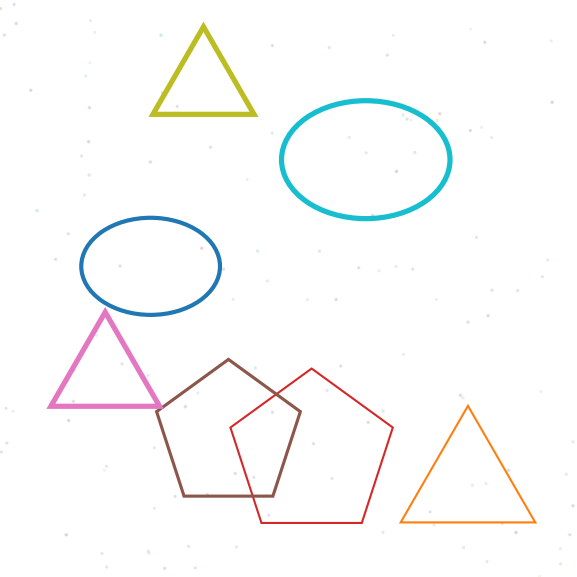[{"shape": "oval", "thickness": 2, "radius": 0.6, "center": [0.261, 0.538]}, {"shape": "triangle", "thickness": 1, "radius": 0.67, "center": [0.81, 0.162]}, {"shape": "pentagon", "thickness": 1, "radius": 0.74, "center": [0.54, 0.213]}, {"shape": "pentagon", "thickness": 1.5, "radius": 0.65, "center": [0.396, 0.246]}, {"shape": "triangle", "thickness": 2.5, "radius": 0.54, "center": [0.182, 0.35]}, {"shape": "triangle", "thickness": 2.5, "radius": 0.51, "center": [0.352, 0.852]}, {"shape": "oval", "thickness": 2.5, "radius": 0.73, "center": [0.633, 0.723]}]